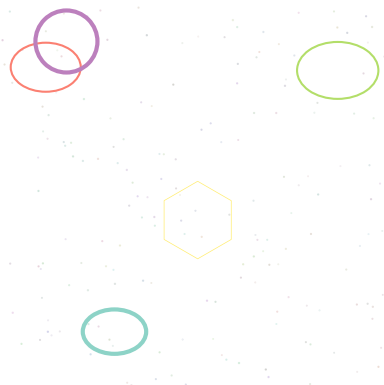[{"shape": "oval", "thickness": 3, "radius": 0.41, "center": [0.297, 0.139]}, {"shape": "oval", "thickness": 1.5, "radius": 0.45, "center": [0.119, 0.825]}, {"shape": "oval", "thickness": 1.5, "radius": 0.53, "center": [0.877, 0.817]}, {"shape": "circle", "thickness": 3, "radius": 0.4, "center": [0.173, 0.892]}, {"shape": "hexagon", "thickness": 0.5, "radius": 0.5, "center": [0.513, 0.428]}]